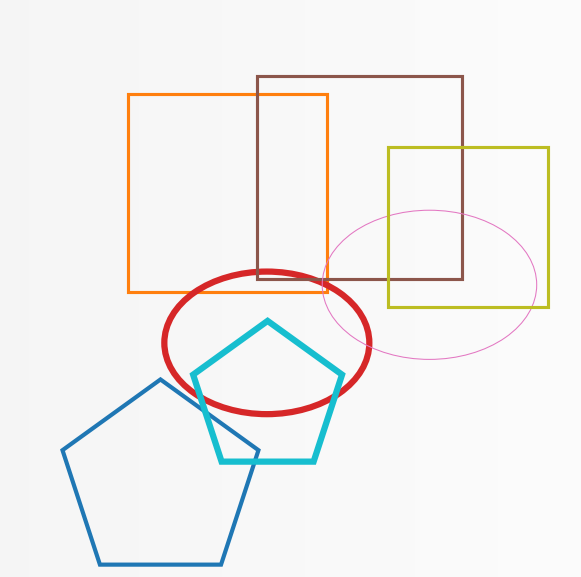[{"shape": "pentagon", "thickness": 2, "radius": 0.89, "center": [0.276, 0.165]}, {"shape": "square", "thickness": 1.5, "radius": 0.86, "center": [0.391, 0.665]}, {"shape": "oval", "thickness": 3, "radius": 0.88, "center": [0.459, 0.405]}, {"shape": "square", "thickness": 1.5, "radius": 0.88, "center": [0.618, 0.692]}, {"shape": "oval", "thickness": 0.5, "radius": 0.92, "center": [0.739, 0.506]}, {"shape": "square", "thickness": 1.5, "radius": 0.69, "center": [0.805, 0.606]}, {"shape": "pentagon", "thickness": 3, "radius": 0.67, "center": [0.46, 0.309]}]